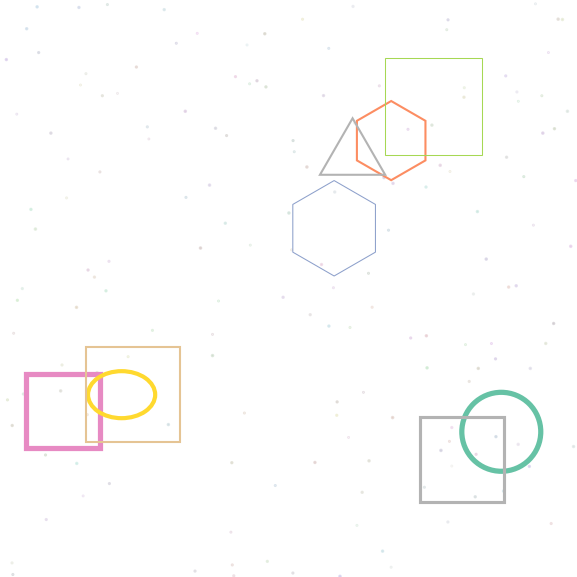[{"shape": "circle", "thickness": 2.5, "radius": 0.34, "center": [0.868, 0.251]}, {"shape": "hexagon", "thickness": 1, "radius": 0.34, "center": [0.677, 0.756]}, {"shape": "hexagon", "thickness": 0.5, "radius": 0.41, "center": [0.579, 0.604]}, {"shape": "square", "thickness": 2.5, "radius": 0.32, "center": [0.108, 0.288]}, {"shape": "square", "thickness": 0.5, "radius": 0.42, "center": [0.751, 0.815]}, {"shape": "oval", "thickness": 2, "radius": 0.29, "center": [0.211, 0.316]}, {"shape": "square", "thickness": 1, "radius": 0.41, "center": [0.23, 0.316]}, {"shape": "triangle", "thickness": 1, "radius": 0.33, "center": [0.611, 0.729]}, {"shape": "square", "thickness": 1.5, "radius": 0.37, "center": [0.8, 0.203]}]